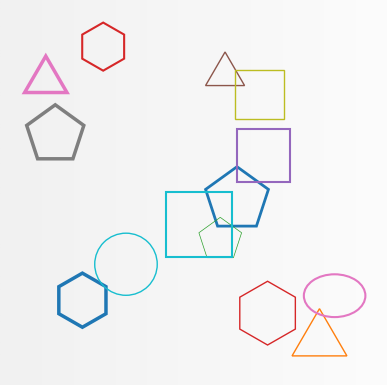[{"shape": "hexagon", "thickness": 2.5, "radius": 0.35, "center": [0.213, 0.22]}, {"shape": "pentagon", "thickness": 2, "radius": 0.43, "center": [0.612, 0.482]}, {"shape": "triangle", "thickness": 1, "radius": 0.41, "center": [0.824, 0.116]}, {"shape": "pentagon", "thickness": 0.5, "radius": 0.29, "center": [0.568, 0.378]}, {"shape": "hexagon", "thickness": 1, "radius": 0.41, "center": [0.69, 0.187]}, {"shape": "hexagon", "thickness": 1.5, "radius": 0.31, "center": [0.266, 0.879]}, {"shape": "square", "thickness": 1.5, "radius": 0.34, "center": [0.68, 0.596]}, {"shape": "triangle", "thickness": 1, "radius": 0.29, "center": [0.581, 0.807]}, {"shape": "oval", "thickness": 1.5, "radius": 0.4, "center": [0.864, 0.232]}, {"shape": "triangle", "thickness": 2.5, "radius": 0.32, "center": [0.118, 0.791]}, {"shape": "pentagon", "thickness": 2.5, "radius": 0.39, "center": [0.143, 0.65]}, {"shape": "square", "thickness": 1, "radius": 0.32, "center": [0.67, 0.755]}, {"shape": "square", "thickness": 1.5, "radius": 0.43, "center": [0.514, 0.417]}, {"shape": "circle", "thickness": 1, "radius": 0.4, "center": [0.325, 0.314]}]